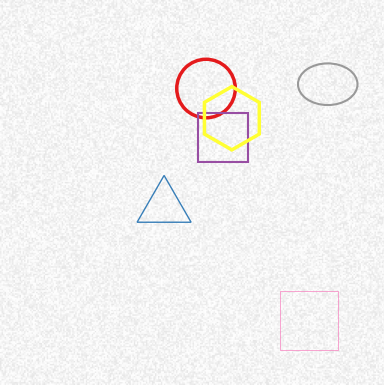[{"shape": "circle", "thickness": 2.5, "radius": 0.38, "center": [0.535, 0.77]}, {"shape": "triangle", "thickness": 1, "radius": 0.41, "center": [0.426, 0.463]}, {"shape": "square", "thickness": 1.5, "radius": 0.32, "center": [0.58, 0.642]}, {"shape": "hexagon", "thickness": 2.5, "radius": 0.41, "center": [0.602, 0.693]}, {"shape": "square", "thickness": 0.5, "radius": 0.38, "center": [0.802, 0.168]}, {"shape": "oval", "thickness": 1.5, "radius": 0.39, "center": [0.851, 0.781]}]